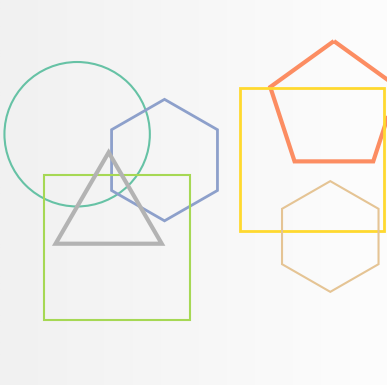[{"shape": "circle", "thickness": 1.5, "radius": 0.94, "center": [0.199, 0.651]}, {"shape": "pentagon", "thickness": 3, "radius": 0.86, "center": [0.862, 0.721]}, {"shape": "hexagon", "thickness": 2, "radius": 0.79, "center": [0.425, 0.584]}, {"shape": "square", "thickness": 1.5, "radius": 0.94, "center": [0.303, 0.356]}, {"shape": "square", "thickness": 2, "radius": 0.93, "center": [0.805, 0.585]}, {"shape": "hexagon", "thickness": 1.5, "radius": 0.72, "center": [0.852, 0.386]}, {"shape": "triangle", "thickness": 3, "radius": 0.79, "center": [0.28, 0.446]}]